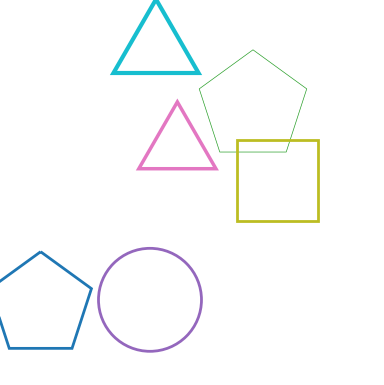[{"shape": "pentagon", "thickness": 2, "radius": 0.69, "center": [0.106, 0.207]}, {"shape": "pentagon", "thickness": 0.5, "radius": 0.73, "center": [0.657, 0.724]}, {"shape": "circle", "thickness": 2, "radius": 0.67, "center": [0.39, 0.221]}, {"shape": "triangle", "thickness": 2.5, "radius": 0.58, "center": [0.461, 0.62]}, {"shape": "square", "thickness": 2, "radius": 0.53, "center": [0.722, 0.531]}, {"shape": "triangle", "thickness": 3, "radius": 0.64, "center": [0.405, 0.874]}]